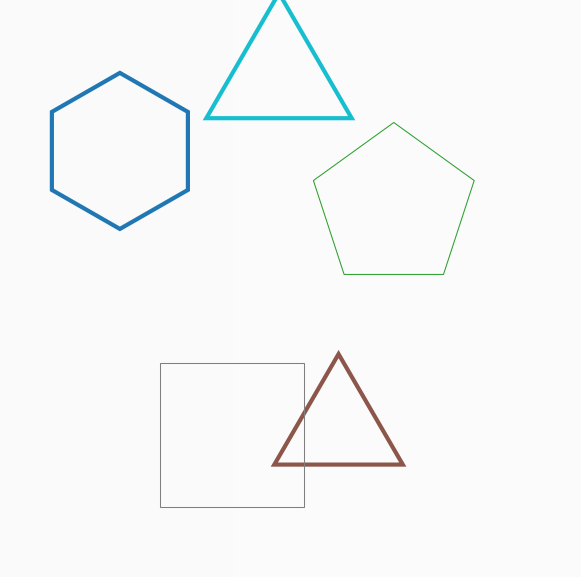[{"shape": "hexagon", "thickness": 2, "radius": 0.68, "center": [0.206, 0.738]}, {"shape": "pentagon", "thickness": 0.5, "radius": 0.73, "center": [0.678, 0.642]}, {"shape": "triangle", "thickness": 2, "radius": 0.64, "center": [0.582, 0.258]}, {"shape": "square", "thickness": 0.5, "radius": 0.62, "center": [0.4, 0.246]}, {"shape": "triangle", "thickness": 2, "radius": 0.72, "center": [0.48, 0.867]}]